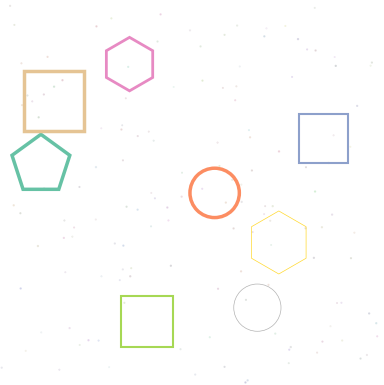[{"shape": "pentagon", "thickness": 2.5, "radius": 0.39, "center": [0.106, 0.572]}, {"shape": "circle", "thickness": 2.5, "radius": 0.32, "center": [0.558, 0.499]}, {"shape": "square", "thickness": 1.5, "radius": 0.32, "center": [0.84, 0.64]}, {"shape": "hexagon", "thickness": 2, "radius": 0.35, "center": [0.336, 0.834]}, {"shape": "square", "thickness": 1.5, "radius": 0.34, "center": [0.381, 0.165]}, {"shape": "hexagon", "thickness": 0.5, "radius": 0.41, "center": [0.724, 0.37]}, {"shape": "square", "thickness": 2.5, "radius": 0.39, "center": [0.141, 0.737]}, {"shape": "circle", "thickness": 0.5, "radius": 0.31, "center": [0.669, 0.201]}]